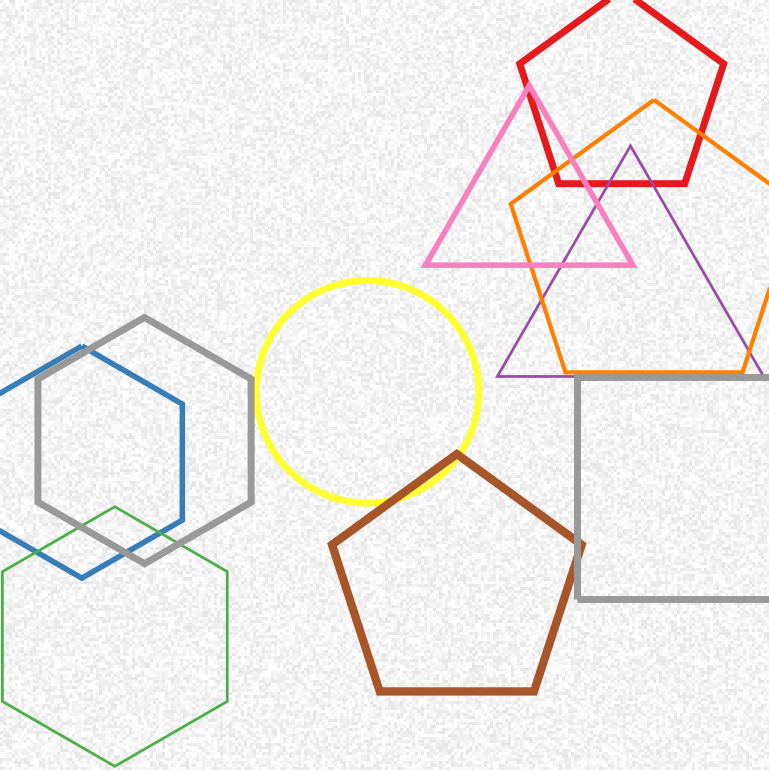[{"shape": "pentagon", "thickness": 2.5, "radius": 0.7, "center": [0.807, 0.874]}, {"shape": "hexagon", "thickness": 2, "radius": 0.75, "center": [0.106, 0.4]}, {"shape": "hexagon", "thickness": 1, "radius": 0.84, "center": [0.149, 0.173]}, {"shape": "triangle", "thickness": 1, "radius": 1.0, "center": [0.819, 0.611]}, {"shape": "pentagon", "thickness": 1.5, "radius": 0.98, "center": [0.849, 0.675]}, {"shape": "circle", "thickness": 2.5, "radius": 0.72, "center": [0.477, 0.491]}, {"shape": "pentagon", "thickness": 3, "radius": 0.85, "center": [0.593, 0.24]}, {"shape": "triangle", "thickness": 2, "radius": 0.78, "center": [0.687, 0.733]}, {"shape": "hexagon", "thickness": 2.5, "radius": 0.8, "center": [0.188, 0.428]}, {"shape": "square", "thickness": 2.5, "radius": 0.72, "center": [0.894, 0.366]}]